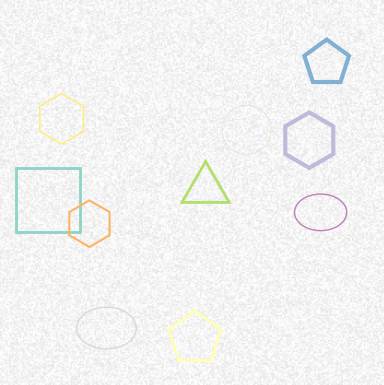[{"shape": "square", "thickness": 2, "radius": 0.41, "center": [0.125, 0.481]}, {"shape": "pentagon", "thickness": 2, "radius": 0.36, "center": [0.506, 0.121]}, {"shape": "hexagon", "thickness": 3, "radius": 0.36, "center": [0.803, 0.636]}, {"shape": "pentagon", "thickness": 3, "radius": 0.31, "center": [0.849, 0.836]}, {"shape": "hexagon", "thickness": 1.5, "radius": 0.3, "center": [0.232, 0.419]}, {"shape": "triangle", "thickness": 2, "radius": 0.35, "center": [0.534, 0.51]}, {"shape": "oval", "thickness": 1, "radius": 0.39, "center": [0.277, 0.148]}, {"shape": "oval", "thickness": 1, "radius": 0.34, "center": [0.833, 0.448]}, {"shape": "circle", "thickness": 0.5, "radius": 0.32, "center": [0.64, 0.663]}, {"shape": "hexagon", "thickness": 1, "radius": 0.33, "center": [0.16, 0.691]}]